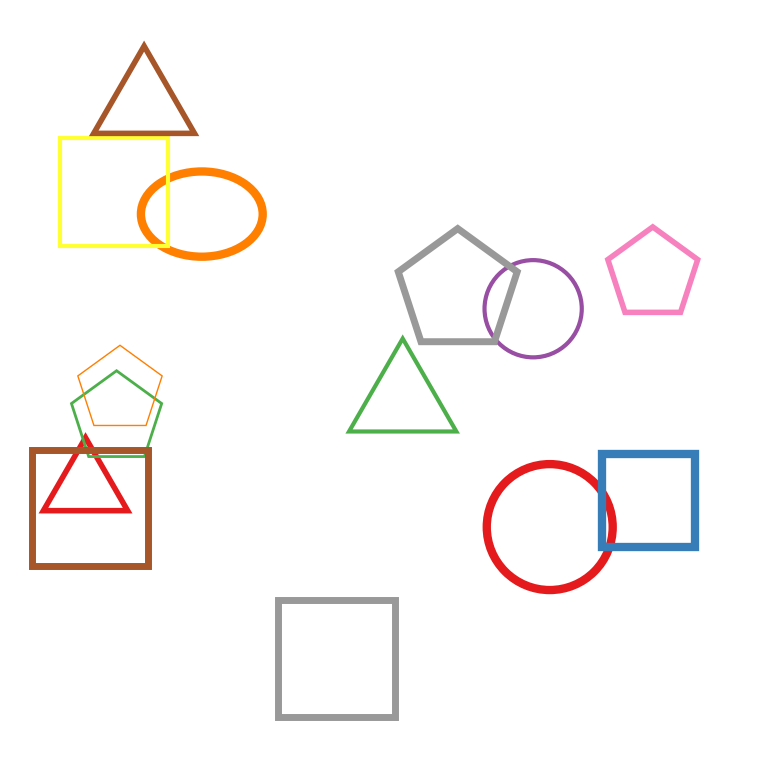[{"shape": "triangle", "thickness": 2, "radius": 0.32, "center": [0.111, 0.368]}, {"shape": "circle", "thickness": 3, "radius": 0.41, "center": [0.714, 0.315]}, {"shape": "square", "thickness": 3, "radius": 0.3, "center": [0.842, 0.35]}, {"shape": "triangle", "thickness": 1.5, "radius": 0.4, "center": [0.523, 0.48]}, {"shape": "pentagon", "thickness": 1, "radius": 0.31, "center": [0.151, 0.457]}, {"shape": "circle", "thickness": 1.5, "radius": 0.32, "center": [0.692, 0.599]}, {"shape": "pentagon", "thickness": 0.5, "radius": 0.29, "center": [0.156, 0.494]}, {"shape": "oval", "thickness": 3, "radius": 0.4, "center": [0.262, 0.722]}, {"shape": "square", "thickness": 1.5, "radius": 0.35, "center": [0.148, 0.75]}, {"shape": "triangle", "thickness": 2, "radius": 0.38, "center": [0.187, 0.865]}, {"shape": "square", "thickness": 2.5, "radius": 0.38, "center": [0.116, 0.34]}, {"shape": "pentagon", "thickness": 2, "radius": 0.31, "center": [0.848, 0.644]}, {"shape": "square", "thickness": 2.5, "radius": 0.38, "center": [0.437, 0.145]}, {"shape": "pentagon", "thickness": 2.5, "radius": 0.41, "center": [0.594, 0.622]}]